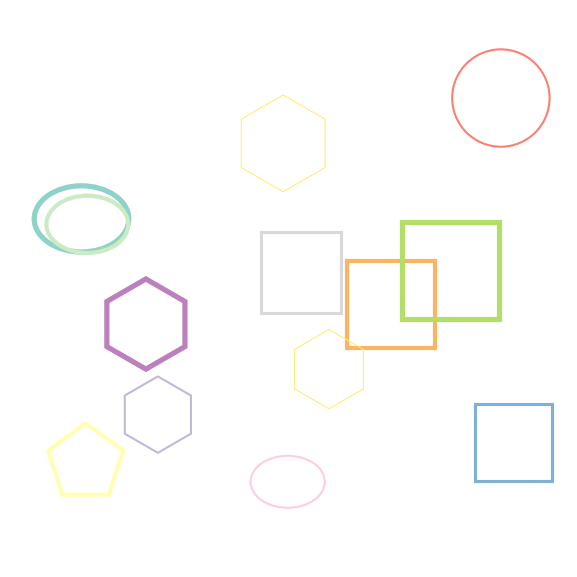[{"shape": "oval", "thickness": 2.5, "radius": 0.41, "center": [0.141, 0.62]}, {"shape": "pentagon", "thickness": 2, "radius": 0.34, "center": [0.148, 0.198]}, {"shape": "hexagon", "thickness": 1, "radius": 0.33, "center": [0.273, 0.281]}, {"shape": "circle", "thickness": 1, "radius": 0.42, "center": [0.867, 0.829]}, {"shape": "square", "thickness": 1.5, "radius": 0.33, "center": [0.889, 0.233]}, {"shape": "square", "thickness": 2, "radius": 0.38, "center": [0.677, 0.472]}, {"shape": "square", "thickness": 2.5, "radius": 0.42, "center": [0.781, 0.53]}, {"shape": "oval", "thickness": 1, "radius": 0.32, "center": [0.498, 0.165]}, {"shape": "square", "thickness": 1.5, "radius": 0.35, "center": [0.521, 0.527]}, {"shape": "hexagon", "thickness": 2.5, "radius": 0.39, "center": [0.253, 0.438]}, {"shape": "oval", "thickness": 2, "radius": 0.35, "center": [0.151, 0.611]}, {"shape": "hexagon", "thickness": 0.5, "radius": 0.42, "center": [0.49, 0.751]}, {"shape": "hexagon", "thickness": 0.5, "radius": 0.34, "center": [0.57, 0.36]}]